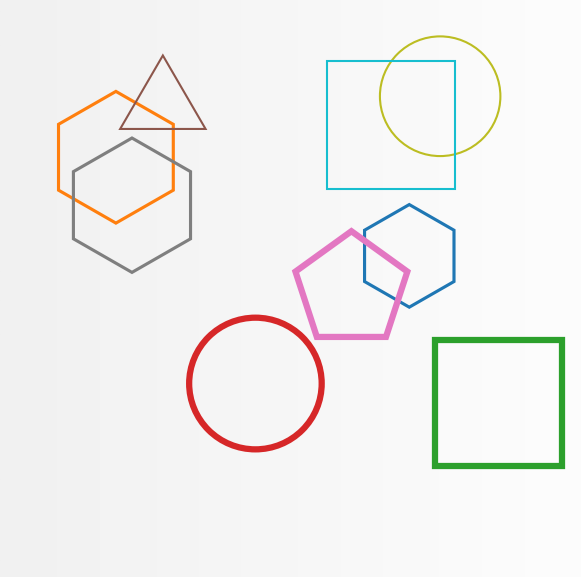[{"shape": "hexagon", "thickness": 1.5, "radius": 0.44, "center": [0.704, 0.556]}, {"shape": "hexagon", "thickness": 1.5, "radius": 0.57, "center": [0.199, 0.727]}, {"shape": "square", "thickness": 3, "radius": 0.55, "center": [0.857, 0.301]}, {"shape": "circle", "thickness": 3, "radius": 0.57, "center": [0.439, 0.335]}, {"shape": "triangle", "thickness": 1, "radius": 0.42, "center": [0.28, 0.818]}, {"shape": "pentagon", "thickness": 3, "radius": 0.51, "center": [0.605, 0.498]}, {"shape": "hexagon", "thickness": 1.5, "radius": 0.58, "center": [0.227, 0.644]}, {"shape": "circle", "thickness": 1, "radius": 0.52, "center": [0.757, 0.832]}, {"shape": "square", "thickness": 1, "radius": 0.55, "center": [0.673, 0.783]}]